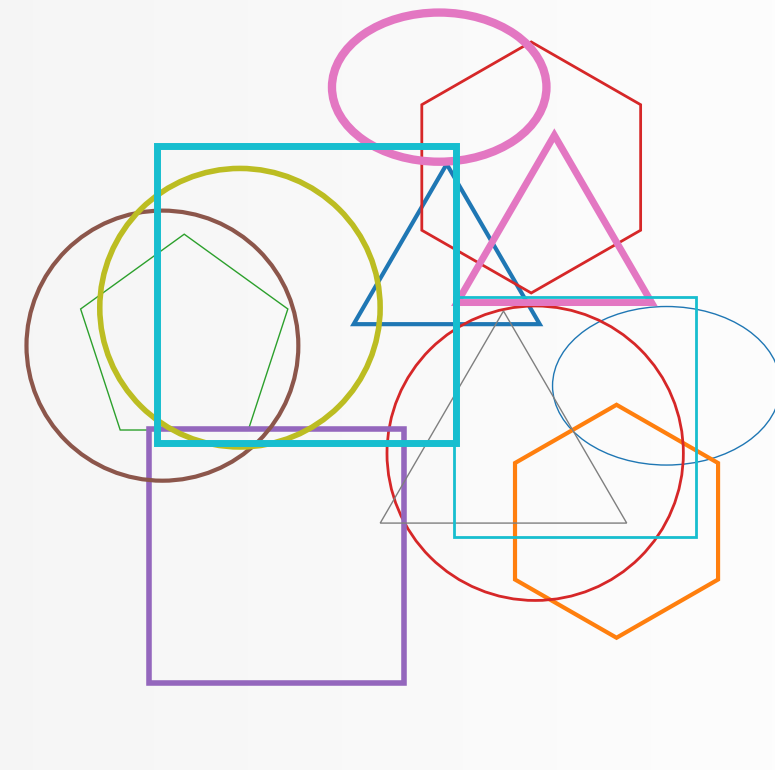[{"shape": "oval", "thickness": 0.5, "radius": 0.74, "center": [0.86, 0.499]}, {"shape": "triangle", "thickness": 1.5, "radius": 0.69, "center": [0.576, 0.648]}, {"shape": "hexagon", "thickness": 1.5, "radius": 0.76, "center": [0.796, 0.323]}, {"shape": "pentagon", "thickness": 0.5, "radius": 0.7, "center": [0.238, 0.555]}, {"shape": "circle", "thickness": 1, "radius": 0.96, "center": [0.691, 0.411]}, {"shape": "hexagon", "thickness": 1, "radius": 0.82, "center": [0.685, 0.783]}, {"shape": "square", "thickness": 2, "radius": 0.82, "center": [0.357, 0.278]}, {"shape": "circle", "thickness": 1.5, "radius": 0.88, "center": [0.21, 0.551]}, {"shape": "triangle", "thickness": 2.5, "radius": 0.72, "center": [0.715, 0.68]}, {"shape": "oval", "thickness": 3, "radius": 0.69, "center": [0.567, 0.887]}, {"shape": "triangle", "thickness": 0.5, "radius": 0.92, "center": [0.65, 0.412]}, {"shape": "circle", "thickness": 2, "radius": 0.9, "center": [0.31, 0.6]}, {"shape": "square", "thickness": 1, "radius": 0.78, "center": [0.742, 0.459]}, {"shape": "square", "thickness": 2.5, "radius": 0.97, "center": [0.396, 0.618]}]